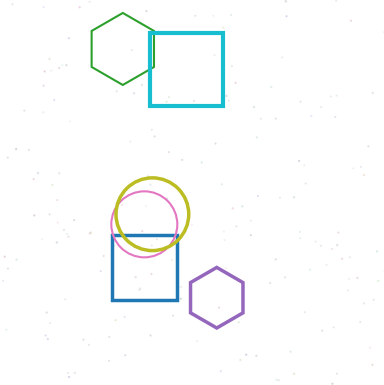[{"shape": "square", "thickness": 2.5, "radius": 0.42, "center": [0.374, 0.304]}, {"shape": "hexagon", "thickness": 1.5, "radius": 0.47, "center": [0.319, 0.873]}, {"shape": "hexagon", "thickness": 2.5, "radius": 0.39, "center": [0.563, 0.227]}, {"shape": "circle", "thickness": 1.5, "radius": 0.43, "center": [0.375, 0.417]}, {"shape": "circle", "thickness": 2.5, "radius": 0.47, "center": [0.396, 0.444]}, {"shape": "square", "thickness": 3, "radius": 0.47, "center": [0.484, 0.82]}]